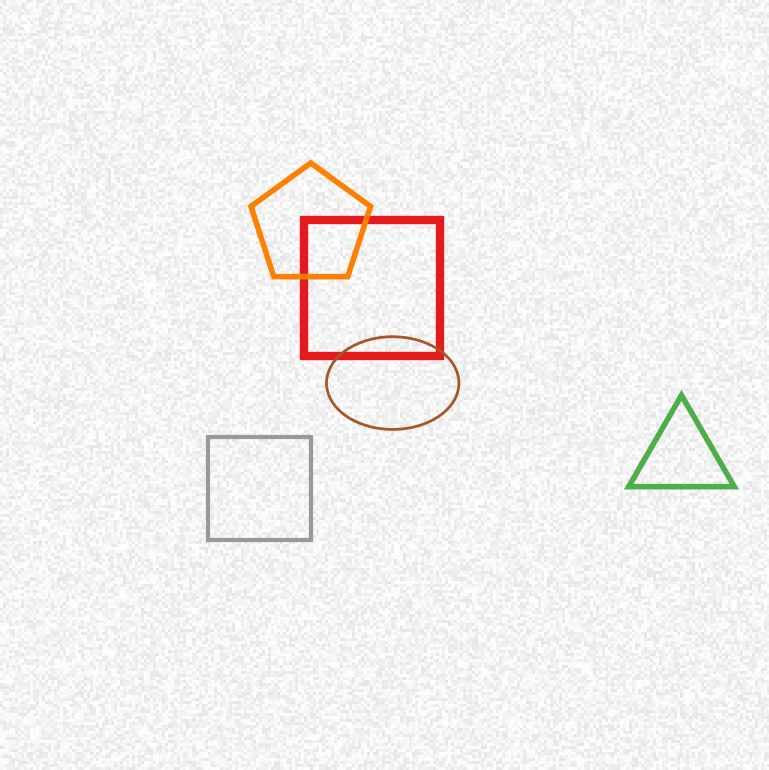[{"shape": "square", "thickness": 3, "radius": 0.44, "center": [0.483, 0.626]}, {"shape": "triangle", "thickness": 2, "radius": 0.4, "center": [0.885, 0.408]}, {"shape": "pentagon", "thickness": 2, "radius": 0.41, "center": [0.404, 0.707]}, {"shape": "oval", "thickness": 1, "radius": 0.43, "center": [0.51, 0.503]}, {"shape": "square", "thickness": 1.5, "radius": 0.33, "center": [0.337, 0.366]}]